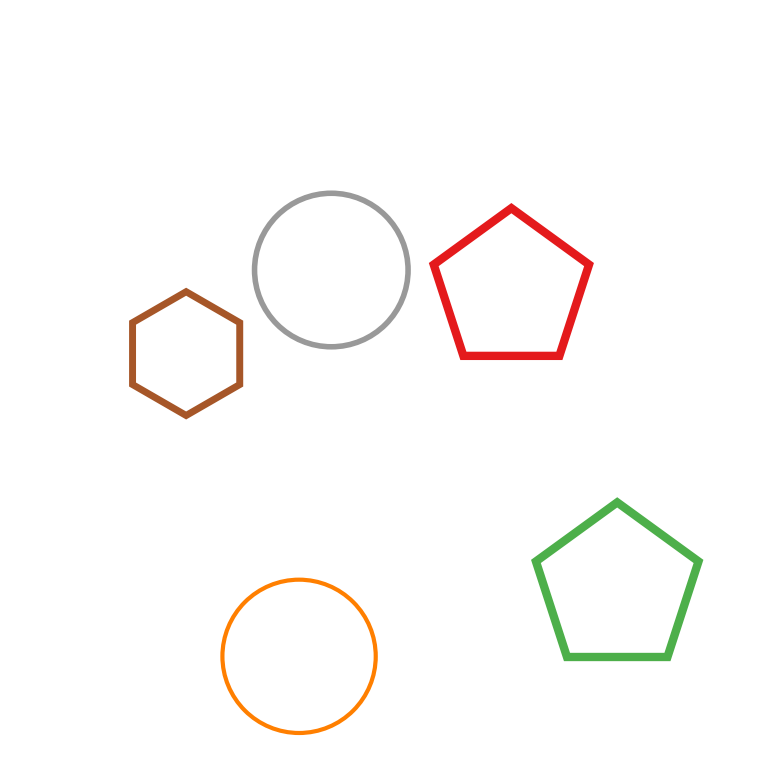[{"shape": "pentagon", "thickness": 3, "radius": 0.53, "center": [0.664, 0.624]}, {"shape": "pentagon", "thickness": 3, "radius": 0.55, "center": [0.802, 0.237]}, {"shape": "circle", "thickness": 1.5, "radius": 0.5, "center": [0.388, 0.148]}, {"shape": "hexagon", "thickness": 2.5, "radius": 0.4, "center": [0.242, 0.541]}, {"shape": "circle", "thickness": 2, "radius": 0.5, "center": [0.43, 0.649]}]